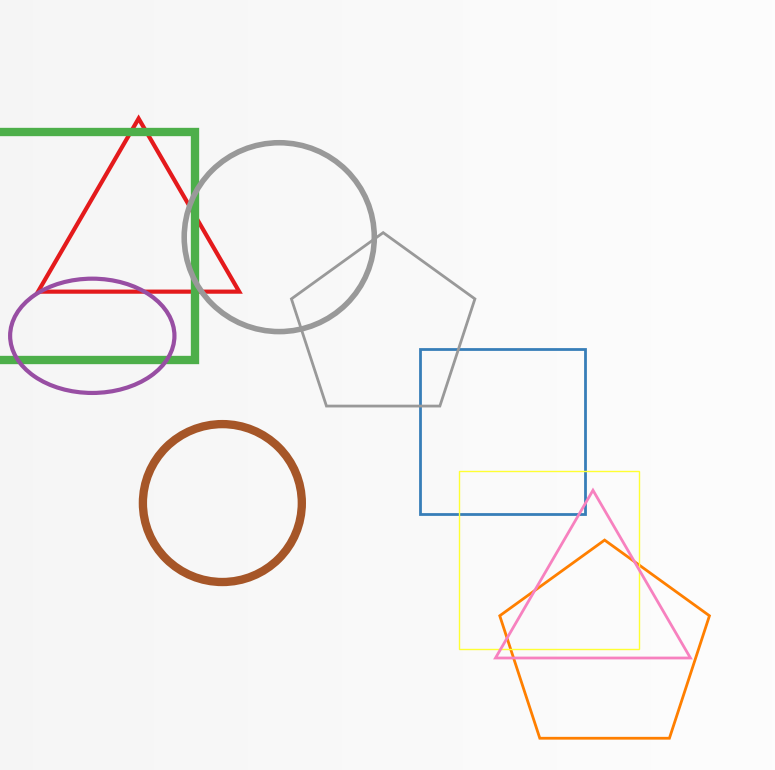[{"shape": "triangle", "thickness": 1.5, "radius": 0.75, "center": [0.179, 0.696]}, {"shape": "square", "thickness": 1, "radius": 0.54, "center": [0.648, 0.44]}, {"shape": "square", "thickness": 3, "radius": 0.74, "center": [0.104, 0.68]}, {"shape": "oval", "thickness": 1.5, "radius": 0.53, "center": [0.119, 0.564]}, {"shape": "pentagon", "thickness": 1, "radius": 0.71, "center": [0.78, 0.156]}, {"shape": "square", "thickness": 0.5, "radius": 0.58, "center": [0.708, 0.272]}, {"shape": "circle", "thickness": 3, "radius": 0.51, "center": [0.287, 0.347]}, {"shape": "triangle", "thickness": 1, "radius": 0.73, "center": [0.765, 0.218]}, {"shape": "pentagon", "thickness": 1, "radius": 0.62, "center": [0.494, 0.573]}, {"shape": "circle", "thickness": 2, "radius": 0.61, "center": [0.36, 0.692]}]